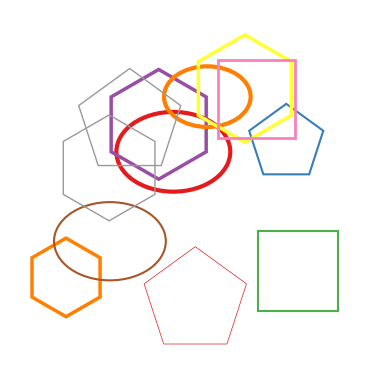[{"shape": "pentagon", "thickness": 0.5, "radius": 0.7, "center": [0.507, 0.22]}, {"shape": "oval", "thickness": 3, "radius": 0.74, "center": [0.45, 0.606]}, {"shape": "pentagon", "thickness": 1.5, "radius": 0.51, "center": [0.743, 0.629]}, {"shape": "square", "thickness": 1.5, "radius": 0.52, "center": [0.774, 0.295]}, {"shape": "hexagon", "thickness": 2.5, "radius": 0.71, "center": [0.412, 0.677]}, {"shape": "hexagon", "thickness": 2.5, "radius": 0.51, "center": [0.172, 0.279]}, {"shape": "oval", "thickness": 3, "radius": 0.56, "center": [0.539, 0.749]}, {"shape": "hexagon", "thickness": 2.5, "radius": 0.7, "center": [0.636, 0.77]}, {"shape": "oval", "thickness": 1.5, "radius": 0.73, "center": [0.286, 0.373]}, {"shape": "square", "thickness": 2, "radius": 0.5, "center": [0.667, 0.743]}, {"shape": "hexagon", "thickness": 1, "radius": 0.69, "center": [0.283, 0.564]}, {"shape": "pentagon", "thickness": 1, "radius": 0.7, "center": [0.337, 0.683]}]